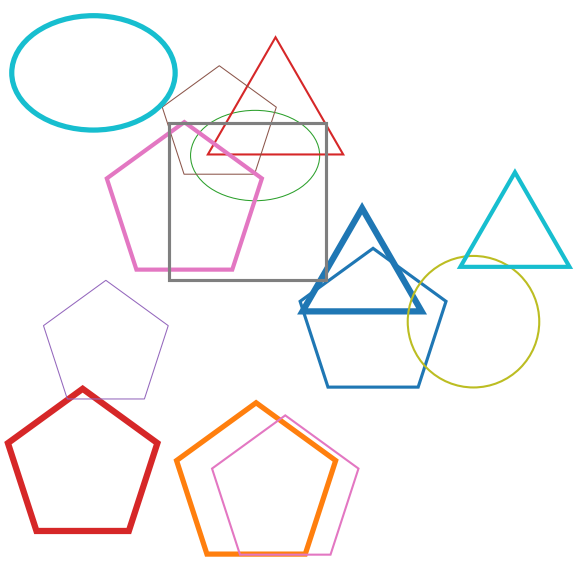[{"shape": "pentagon", "thickness": 1.5, "radius": 0.66, "center": [0.646, 0.436]}, {"shape": "triangle", "thickness": 3, "radius": 0.6, "center": [0.627, 0.519]}, {"shape": "pentagon", "thickness": 2.5, "radius": 0.72, "center": [0.443, 0.157]}, {"shape": "oval", "thickness": 0.5, "radius": 0.56, "center": [0.442, 0.73]}, {"shape": "pentagon", "thickness": 3, "radius": 0.68, "center": [0.143, 0.19]}, {"shape": "triangle", "thickness": 1, "radius": 0.68, "center": [0.477, 0.799]}, {"shape": "pentagon", "thickness": 0.5, "radius": 0.57, "center": [0.183, 0.4]}, {"shape": "pentagon", "thickness": 0.5, "radius": 0.52, "center": [0.38, 0.781]}, {"shape": "pentagon", "thickness": 1, "radius": 0.67, "center": [0.494, 0.147]}, {"shape": "pentagon", "thickness": 2, "radius": 0.71, "center": [0.319, 0.646]}, {"shape": "square", "thickness": 1.5, "radius": 0.68, "center": [0.428, 0.65]}, {"shape": "circle", "thickness": 1, "radius": 0.57, "center": [0.82, 0.442]}, {"shape": "oval", "thickness": 2.5, "radius": 0.71, "center": [0.162, 0.873]}, {"shape": "triangle", "thickness": 2, "radius": 0.55, "center": [0.892, 0.592]}]